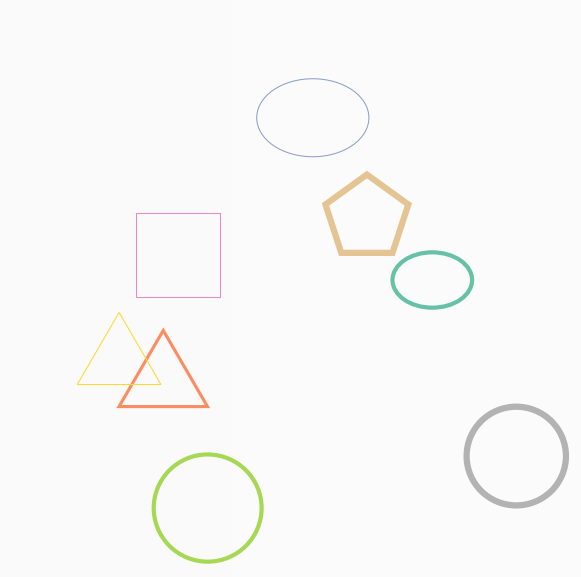[{"shape": "oval", "thickness": 2, "radius": 0.34, "center": [0.744, 0.514]}, {"shape": "triangle", "thickness": 1.5, "radius": 0.44, "center": [0.281, 0.339]}, {"shape": "oval", "thickness": 0.5, "radius": 0.48, "center": [0.538, 0.795]}, {"shape": "square", "thickness": 0.5, "radius": 0.36, "center": [0.306, 0.557]}, {"shape": "circle", "thickness": 2, "radius": 0.46, "center": [0.357, 0.119]}, {"shape": "triangle", "thickness": 0.5, "radius": 0.42, "center": [0.205, 0.375]}, {"shape": "pentagon", "thickness": 3, "radius": 0.37, "center": [0.631, 0.622]}, {"shape": "circle", "thickness": 3, "radius": 0.43, "center": [0.888, 0.209]}]